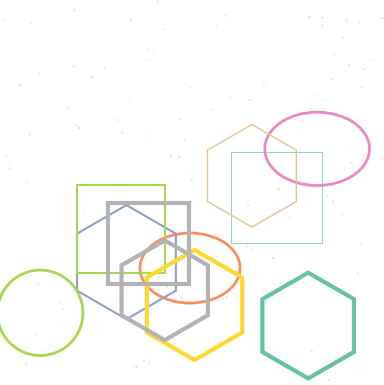[{"shape": "hexagon", "thickness": 3, "radius": 0.69, "center": [0.8, 0.154]}, {"shape": "square", "thickness": 0.5, "radius": 0.59, "center": [0.719, 0.487]}, {"shape": "oval", "thickness": 2, "radius": 0.65, "center": [0.493, 0.304]}, {"shape": "hexagon", "thickness": 1.5, "radius": 0.74, "center": [0.328, 0.319]}, {"shape": "oval", "thickness": 2, "radius": 0.68, "center": [0.824, 0.613]}, {"shape": "circle", "thickness": 2, "radius": 0.55, "center": [0.104, 0.188]}, {"shape": "square", "thickness": 1.5, "radius": 0.57, "center": [0.314, 0.406]}, {"shape": "hexagon", "thickness": 3, "radius": 0.72, "center": [0.505, 0.208]}, {"shape": "hexagon", "thickness": 1, "radius": 0.67, "center": [0.654, 0.543]}, {"shape": "square", "thickness": 3, "radius": 0.53, "center": [0.386, 0.368]}, {"shape": "hexagon", "thickness": 3, "radius": 0.65, "center": [0.428, 0.246]}]